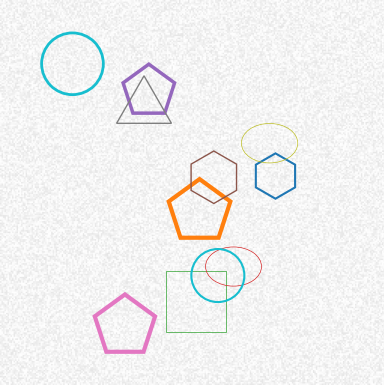[{"shape": "hexagon", "thickness": 1.5, "radius": 0.29, "center": [0.715, 0.543]}, {"shape": "pentagon", "thickness": 3, "radius": 0.42, "center": [0.518, 0.451]}, {"shape": "square", "thickness": 0.5, "radius": 0.39, "center": [0.509, 0.216]}, {"shape": "oval", "thickness": 0.5, "radius": 0.36, "center": [0.607, 0.308]}, {"shape": "pentagon", "thickness": 2.5, "radius": 0.35, "center": [0.387, 0.763]}, {"shape": "hexagon", "thickness": 1, "radius": 0.34, "center": [0.555, 0.54]}, {"shape": "pentagon", "thickness": 3, "radius": 0.41, "center": [0.324, 0.153]}, {"shape": "triangle", "thickness": 1, "radius": 0.41, "center": [0.374, 0.721]}, {"shape": "oval", "thickness": 0.5, "radius": 0.37, "center": [0.7, 0.628]}, {"shape": "circle", "thickness": 1.5, "radius": 0.34, "center": [0.566, 0.284]}, {"shape": "circle", "thickness": 2, "radius": 0.4, "center": [0.188, 0.834]}]